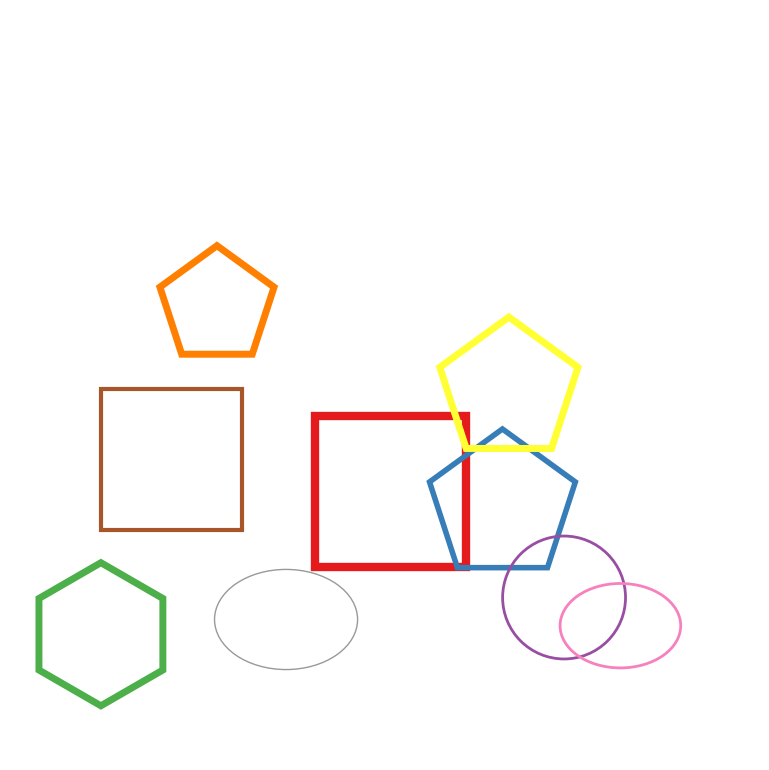[{"shape": "square", "thickness": 3, "radius": 0.49, "center": [0.507, 0.362]}, {"shape": "pentagon", "thickness": 2, "radius": 0.5, "center": [0.653, 0.343]}, {"shape": "hexagon", "thickness": 2.5, "radius": 0.46, "center": [0.131, 0.176]}, {"shape": "circle", "thickness": 1, "radius": 0.4, "center": [0.733, 0.224]}, {"shape": "pentagon", "thickness": 2.5, "radius": 0.39, "center": [0.282, 0.603]}, {"shape": "pentagon", "thickness": 2.5, "radius": 0.47, "center": [0.661, 0.494]}, {"shape": "square", "thickness": 1.5, "radius": 0.46, "center": [0.223, 0.403]}, {"shape": "oval", "thickness": 1, "radius": 0.39, "center": [0.806, 0.187]}, {"shape": "oval", "thickness": 0.5, "radius": 0.46, "center": [0.372, 0.195]}]